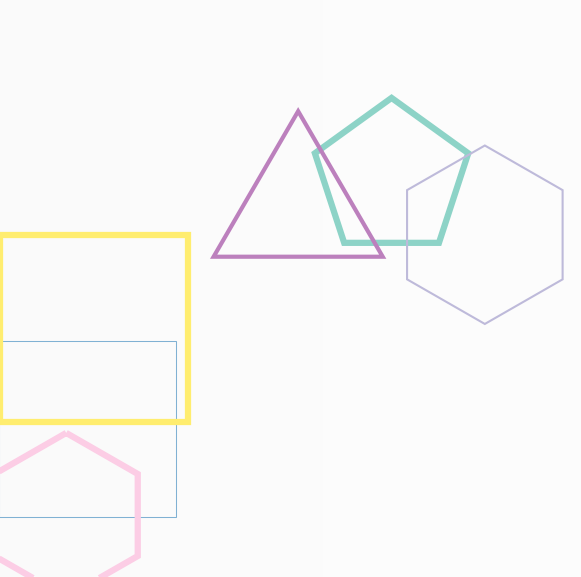[{"shape": "pentagon", "thickness": 3, "radius": 0.69, "center": [0.674, 0.691]}, {"shape": "hexagon", "thickness": 1, "radius": 0.77, "center": [0.834, 0.593]}, {"shape": "square", "thickness": 0.5, "radius": 0.76, "center": [0.151, 0.256]}, {"shape": "hexagon", "thickness": 3, "radius": 0.71, "center": [0.114, 0.107]}, {"shape": "triangle", "thickness": 2, "radius": 0.84, "center": [0.513, 0.639]}, {"shape": "square", "thickness": 3, "radius": 0.81, "center": [0.162, 0.431]}]